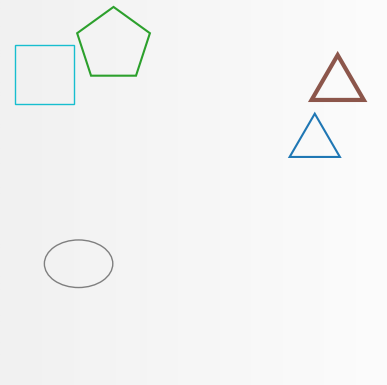[{"shape": "triangle", "thickness": 1.5, "radius": 0.37, "center": [0.812, 0.63]}, {"shape": "pentagon", "thickness": 1.5, "radius": 0.49, "center": [0.293, 0.883]}, {"shape": "triangle", "thickness": 3, "radius": 0.39, "center": [0.871, 0.779]}, {"shape": "oval", "thickness": 1, "radius": 0.44, "center": [0.203, 0.315]}, {"shape": "square", "thickness": 1, "radius": 0.38, "center": [0.116, 0.807]}]